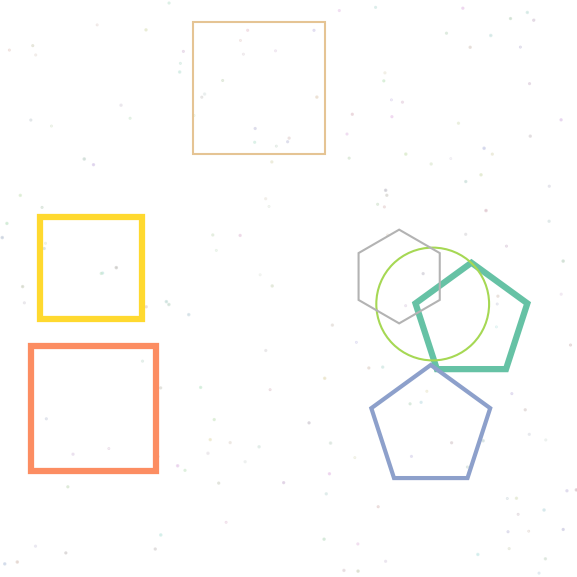[{"shape": "pentagon", "thickness": 3, "radius": 0.51, "center": [0.816, 0.442]}, {"shape": "square", "thickness": 3, "radius": 0.54, "center": [0.162, 0.292]}, {"shape": "pentagon", "thickness": 2, "radius": 0.54, "center": [0.746, 0.259]}, {"shape": "circle", "thickness": 1, "radius": 0.49, "center": [0.749, 0.473]}, {"shape": "square", "thickness": 3, "radius": 0.44, "center": [0.158, 0.535]}, {"shape": "square", "thickness": 1, "radius": 0.57, "center": [0.448, 0.846]}, {"shape": "hexagon", "thickness": 1, "radius": 0.41, "center": [0.691, 0.52]}]